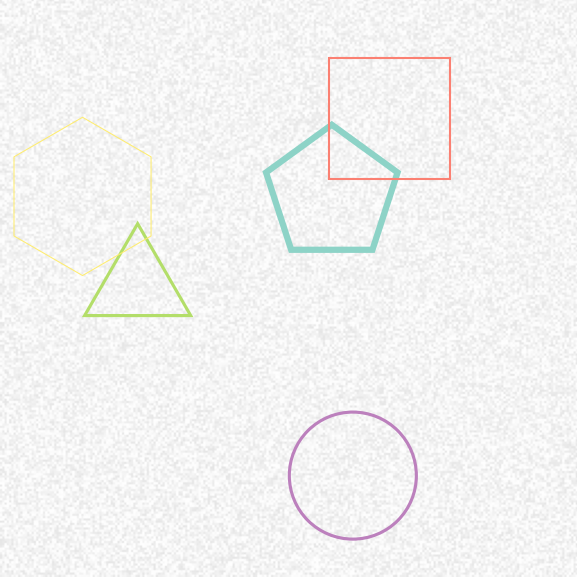[{"shape": "pentagon", "thickness": 3, "radius": 0.6, "center": [0.575, 0.663]}, {"shape": "square", "thickness": 1, "radius": 0.52, "center": [0.675, 0.794]}, {"shape": "triangle", "thickness": 1.5, "radius": 0.53, "center": [0.238, 0.506]}, {"shape": "circle", "thickness": 1.5, "radius": 0.55, "center": [0.611, 0.176]}, {"shape": "hexagon", "thickness": 0.5, "radius": 0.69, "center": [0.143, 0.659]}]